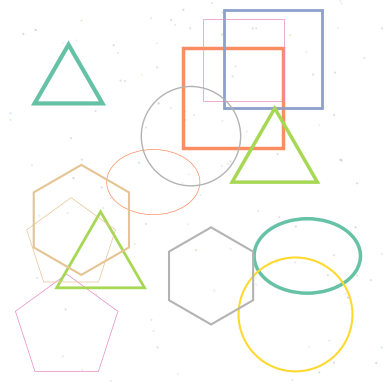[{"shape": "oval", "thickness": 2.5, "radius": 0.69, "center": [0.798, 0.335]}, {"shape": "triangle", "thickness": 3, "radius": 0.51, "center": [0.178, 0.782]}, {"shape": "square", "thickness": 2.5, "radius": 0.65, "center": [0.606, 0.746]}, {"shape": "oval", "thickness": 0.5, "radius": 0.61, "center": [0.398, 0.527]}, {"shape": "square", "thickness": 2, "radius": 0.64, "center": [0.709, 0.847]}, {"shape": "pentagon", "thickness": 0.5, "radius": 0.7, "center": [0.173, 0.148]}, {"shape": "square", "thickness": 0.5, "radius": 0.53, "center": [0.633, 0.844]}, {"shape": "triangle", "thickness": 2.5, "radius": 0.64, "center": [0.714, 0.591]}, {"shape": "triangle", "thickness": 2, "radius": 0.66, "center": [0.261, 0.318]}, {"shape": "circle", "thickness": 1.5, "radius": 0.74, "center": [0.768, 0.183]}, {"shape": "pentagon", "thickness": 0.5, "radius": 0.61, "center": [0.185, 0.366]}, {"shape": "hexagon", "thickness": 1.5, "radius": 0.71, "center": [0.211, 0.429]}, {"shape": "circle", "thickness": 1, "radius": 0.65, "center": [0.496, 0.646]}, {"shape": "hexagon", "thickness": 1.5, "radius": 0.63, "center": [0.548, 0.283]}]